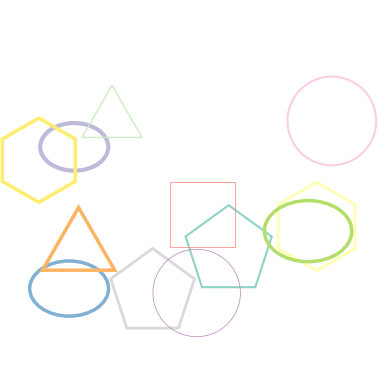[{"shape": "pentagon", "thickness": 1.5, "radius": 0.59, "center": [0.594, 0.349]}, {"shape": "hexagon", "thickness": 2, "radius": 0.57, "center": [0.822, 0.412]}, {"shape": "oval", "thickness": 3, "radius": 0.44, "center": [0.193, 0.619]}, {"shape": "square", "thickness": 0.5, "radius": 0.42, "center": [0.527, 0.442]}, {"shape": "oval", "thickness": 2.5, "radius": 0.51, "center": [0.18, 0.251]}, {"shape": "triangle", "thickness": 2.5, "radius": 0.54, "center": [0.204, 0.352]}, {"shape": "oval", "thickness": 2.5, "radius": 0.57, "center": [0.8, 0.4]}, {"shape": "circle", "thickness": 1.5, "radius": 0.58, "center": [0.862, 0.686]}, {"shape": "pentagon", "thickness": 2, "radius": 0.57, "center": [0.396, 0.24]}, {"shape": "circle", "thickness": 0.5, "radius": 0.57, "center": [0.511, 0.239]}, {"shape": "triangle", "thickness": 1, "radius": 0.45, "center": [0.291, 0.688]}, {"shape": "hexagon", "thickness": 2.5, "radius": 0.55, "center": [0.101, 0.584]}]